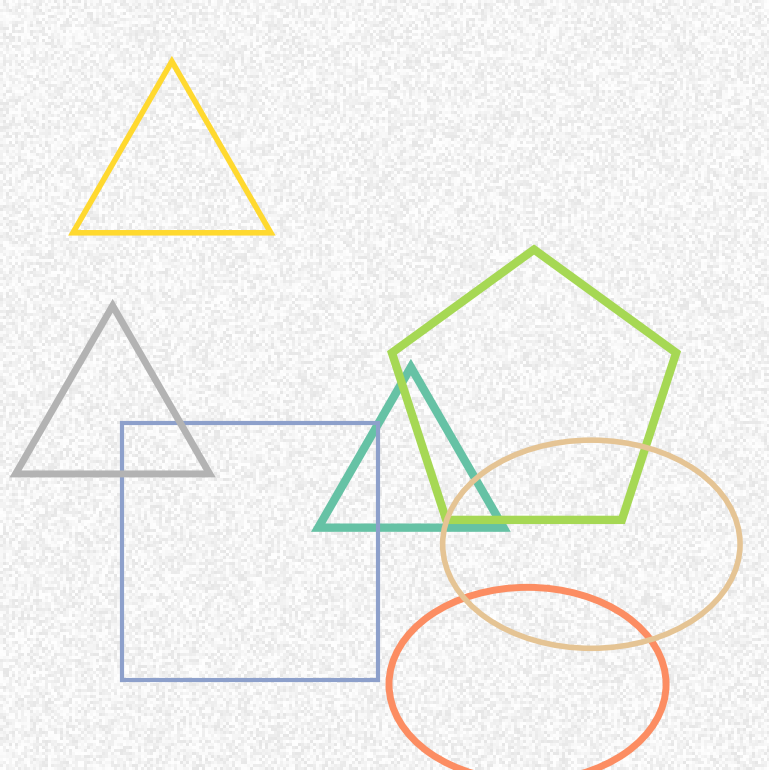[{"shape": "triangle", "thickness": 3, "radius": 0.69, "center": [0.534, 0.384]}, {"shape": "oval", "thickness": 2.5, "radius": 0.9, "center": [0.685, 0.111]}, {"shape": "square", "thickness": 1.5, "radius": 0.83, "center": [0.324, 0.284]}, {"shape": "pentagon", "thickness": 3, "radius": 0.97, "center": [0.694, 0.482]}, {"shape": "triangle", "thickness": 2, "radius": 0.74, "center": [0.223, 0.772]}, {"shape": "oval", "thickness": 2, "radius": 0.97, "center": [0.768, 0.293]}, {"shape": "triangle", "thickness": 2.5, "radius": 0.73, "center": [0.146, 0.457]}]